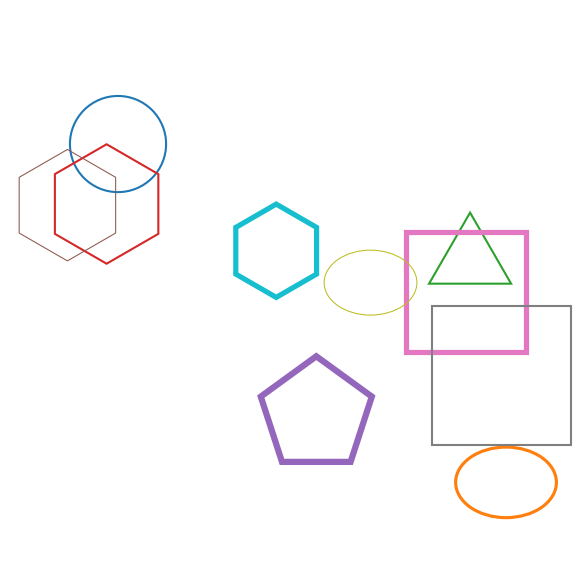[{"shape": "circle", "thickness": 1, "radius": 0.42, "center": [0.204, 0.75]}, {"shape": "oval", "thickness": 1.5, "radius": 0.44, "center": [0.876, 0.164]}, {"shape": "triangle", "thickness": 1, "radius": 0.41, "center": [0.814, 0.549]}, {"shape": "hexagon", "thickness": 1, "radius": 0.52, "center": [0.185, 0.646]}, {"shape": "pentagon", "thickness": 3, "radius": 0.51, "center": [0.548, 0.281]}, {"shape": "hexagon", "thickness": 0.5, "radius": 0.48, "center": [0.117, 0.644]}, {"shape": "square", "thickness": 2.5, "radius": 0.52, "center": [0.807, 0.494]}, {"shape": "square", "thickness": 1, "radius": 0.6, "center": [0.868, 0.349]}, {"shape": "oval", "thickness": 0.5, "radius": 0.4, "center": [0.642, 0.51]}, {"shape": "hexagon", "thickness": 2.5, "radius": 0.4, "center": [0.478, 0.565]}]